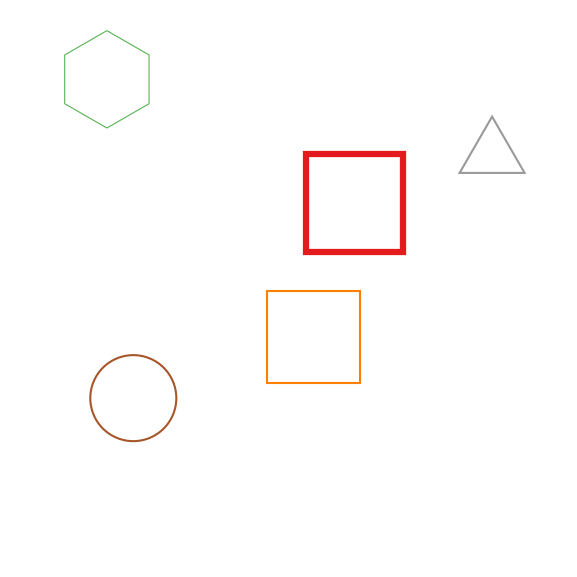[{"shape": "square", "thickness": 3, "radius": 0.42, "center": [0.614, 0.648]}, {"shape": "hexagon", "thickness": 0.5, "radius": 0.42, "center": [0.185, 0.862]}, {"shape": "square", "thickness": 1, "radius": 0.4, "center": [0.543, 0.415]}, {"shape": "circle", "thickness": 1, "radius": 0.37, "center": [0.231, 0.31]}, {"shape": "triangle", "thickness": 1, "radius": 0.32, "center": [0.852, 0.732]}]